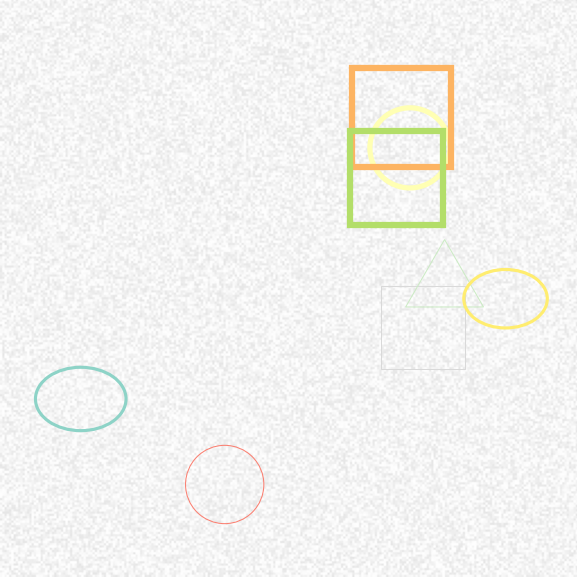[{"shape": "oval", "thickness": 1.5, "radius": 0.39, "center": [0.14, 0.308]}, {"shape": "circle", "thickness": 2.5, "radius": 0.35, "center": [0.71, 0.743]}, {"shape": "circle", "thickness": 0.5, "radius": 0.34, "center": [0.389, 0.16]}, {"shape": "square", "thickness": 3, "radius": 0.43, "center": [0.695, 0.795]}, {"shape": "square", "thickness": 3, "radius": 0.4, "center": [0.686, 0.691]}, {"shape": "square", "thickness": 0.5, "radius": 0.36, "center": [0.732, 0.432]}, {"shape": "triangle", "thickness": 0.5, "radius": 0.39, "center": [0.77, 0.506]}, {"shape": "oval", "thickness": 1.5, "radius": 0.36, "center": [0.875, 0.482]}]